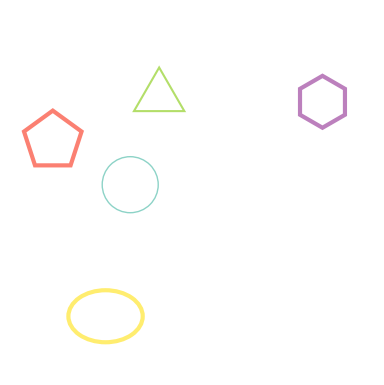[{"shape": "circle", "thickness": 1, "radius": 0.36, "center": [0.338, 0.52]}, {"shape": "pentagon", "thickness": 3, "radius": 0.39, "center": [0.137, 0.634]}, {"shape": "triangle", "thickness": 1.5, "radius": 0.38, "center": [0.413, 0.749]}, {"shape": "hexagon", "thickness": 3, "radius": 0.34, "center": [0.838, 0.736]}, {"shape": "oval", "thickness": 3, "radius": 0.48, "center": [0.274, 0.179]}]